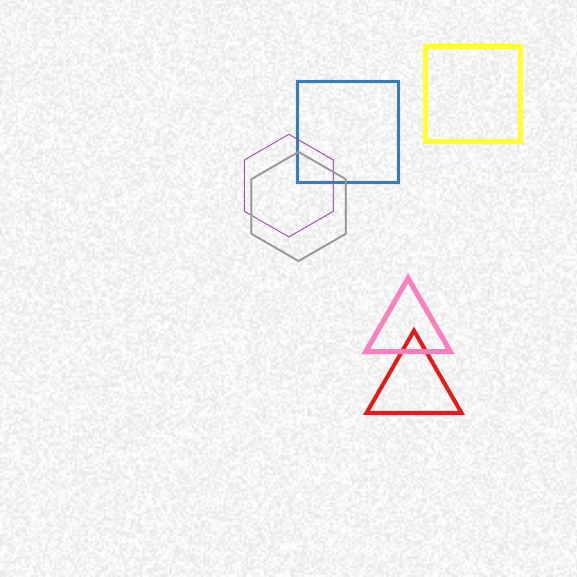[{"shape": "triangle", "thickness": 2, "radius": 0.47, "center": [0.717, 0.332]}, {"shape": "square", "thickness": 1.5, "radius": 0.44, "center": [0.602, 0.772]}, {"shape": "hexagon", "thickness": 0.5, "radius": 0.44, "center": [0.5, 0.678]}, {"shape": "square", "thickness": 2.5, "radius": 0.41, "center": [0.819, 0.837]}, {"shape": "triangle", "thickness": 2.5, "radius": 0.42, "center": [0.707, 0.433]}, {"shape": "hexagon", "thickness": 1, "radius": 0.47, "center": [0.517, 0.642]}]